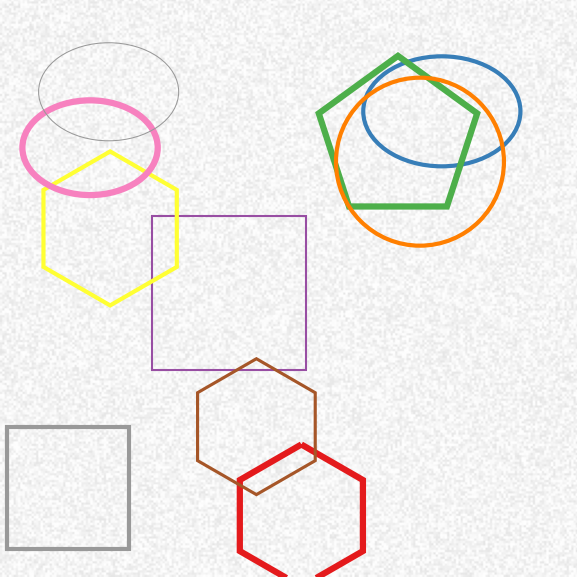[{"shape": "hexagon", "thickness": 3, "radius": 0.62, "center": [0.522, 0.106]}, {"shape": "oval", "thickness": 2, "radius": 0.68, "center": [0.765, 0.806]}, {"shape": "pentagon", "thickness": 3, "radius": 0.72, "center": [0.689, 0.758]}, {"shape": "square", "thickness": 1, "radius": 0.67, "center": [0.396, 0.491]}, {"shape": "circle", "thickness": 2, "radius": 0.73, "center": [0.727, 0.719]}, {"shape": "hexagon", "thickness": 2, "radius": 0.67, "center": [0.191, 0.604]}, {"shape": "hexagon", "thickness": 1.5, "radius": 0.59, "center": [0.444, 0.26]}, {"shape": "oval", "thickness": 3, "radius": 0.59, "center": [0.156, 0.743]}, {"shape": "oval", "thickness": 0.5, "radius": 0.61, "center": [0.188, 0.84]}, {"shape": "square", "thickness": 2, "radius": 0.53, "center": [0.118, 0.154]}]